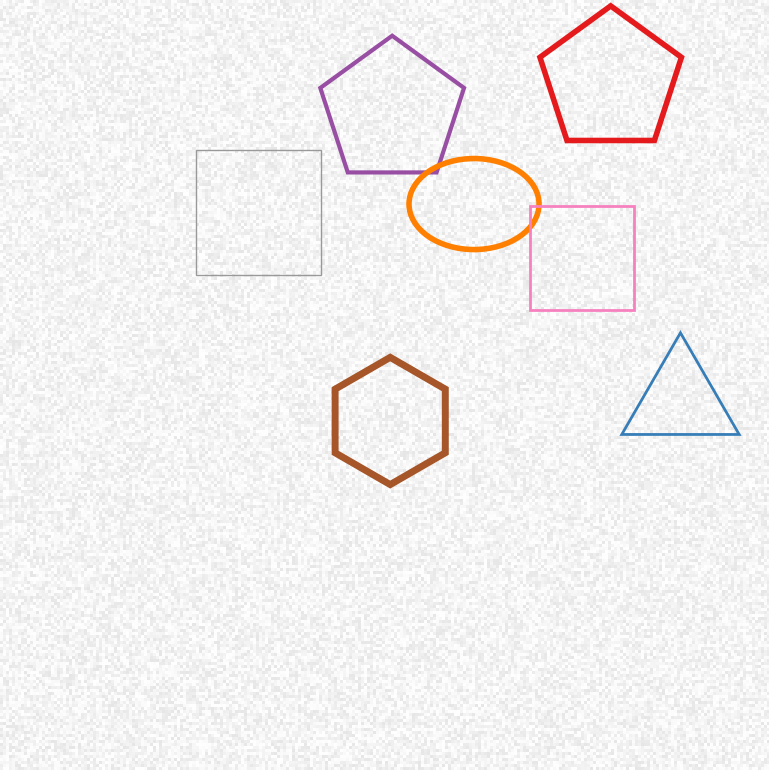[{"shape": "pentagon", "thickness": 2, "radius": 0.48, "center": [0.793, 0.896]}, {"shape": "triangle", "thickness": 1, "radius": 0.44, "center": [0.884, 0.48]}, {"shape": "pentagon", "thickness": 1.5, "radius": 0.49, "center": [0.509, 0.855]}, {"shape": "oval", "thickness": 2, "radius": 0.42, "center": [0.616, 0.735]}, {"shape": "hexagon", "thickness": 2.5, "radius": 0.41, "center": [0.507, 0.453]}, {"shape": "square", "thickness": 1, "radius": 0.34, "center": [0.756, 0.665]}, {"shape": "square", "thickness": 0.5, "radius": 0.4, "center": [0.336, 0.724]}]